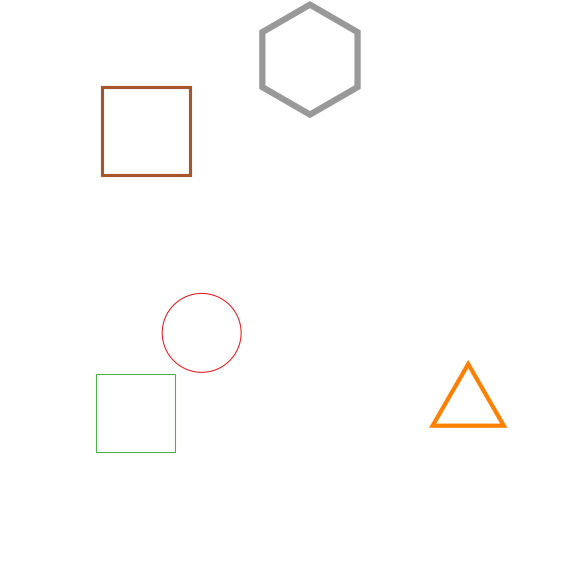[{"shape": "circle", "thickness": 0.5, "radius": 0.34, "center": [0.349, 0.423]}, {"shape": "square", "thickness": 0.5, "radius": 0.34, "center": [0.234, 0.284]}, {"shape": "triangle", "thickness": 2, "radius": 0.36, "center": [0.811, 0.298]}, {"shape": "square", "thickness": 1.5, "radius": 0.38, "center": [0.253, 0.772]}, {"shape": "hexagon", "thickness": 3, "radius": 0.48, "center": [0.537, 0.896]}]